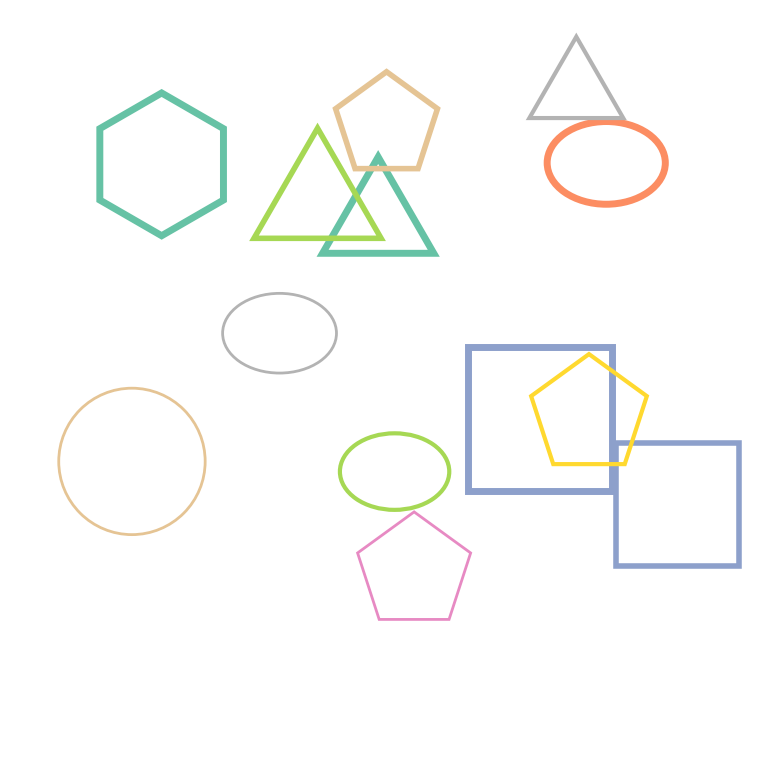[{"shape": "triangle", "thickness": 2.5, "radius": 0.42, "center": [0.491, 0.713]}, {"shape": "hexagon", "thickness": 2.5, "radius": 0.46, "center": [0.21, 0.787]}, {"shape": "oval", "thickness": 2.5, "radius": 0.38, "center": [0.787, 0.788]}, {"shape": "square", "thickness": 2.5, "radius": 0.47, "center": [0.701, 0.456]}, {"shape": "square", "thickness": 2, "radius": 0.4, "center": [0.88, 0.345]}, {"shape": "pentagon", "thickness": 1, "radius": 0.39, "center": [0.538, 0.258]}, {"shape": "triangle", "thickness": 2, "radius": 0.48, "center": [0.412, 0.738]}, {"shape": "oval", "thickness": 1.5, "radius": 0.36, "center": [0.512, 0.388]}, {"shape": "pentagon", "thickness": 1.5, "radius": 0.39, "center": [0.765, 0.461]}, {"shape": "pentagon", "thickness": 2, "radius": 0.35, "center": [0.502, 0.837]}, {"shape": "circle", "thickness": 1, "radius": 0.48, "center": [0.171, 0.401]}, {"shape": "oval", "thickness": 1, "radius": 0.37, "center": [0.363, 0.567]}, {"shape": "triangle", "thickness": 1.5, "radius": 0.35, "center": [0.748, 0.882]}]